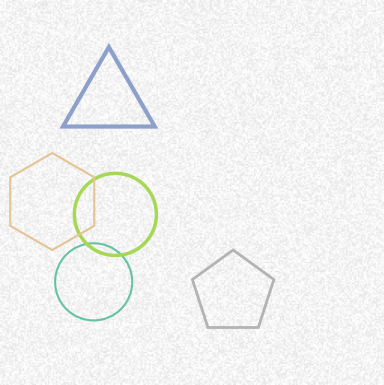[{"shape": "circle", "thickness": 1.5, "radius": 0.5, "center": [0.243, 0.268]}, {"shape": "triangle", "thickness": 3, "radius": 0.69, "center": [0.283, 0.74]}, {"shape": "circle", "thickness": 2.5, "radius": 0.53, "center": [0.3, 0.443]}, {"shape": "hexagon", "thickness": 1.5, "radius": 0.63, "center": [0.136, 0.477]}, {"shape": "pentagon", "thickness": 2, "radius": 0.56, "center": [0.605, 0.239]}]